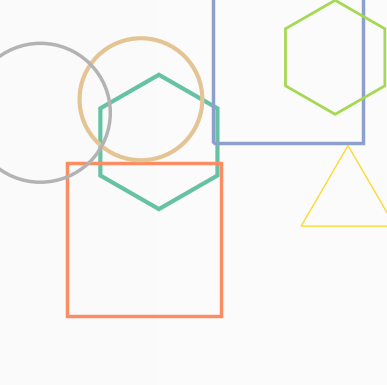[{"shape": "hexagon", "thickness": 3, "radius": 0.87, "center": [0.41, 0.631]}, {"shape": "square", "thickness": 2.5, "radius": 0.99, "center": [0.371, 0.378]}, {"shape": "square", "thickness": 2.5, "radius": 0.97, "center": [0.744, 0.821]}, {"shape": "hexagon", "thickness": 2, "radius": 0.74, "center": [0.865, 0.851]}, {"shape": "triangle", "thickness": 1, "radius": 0.7, "center": [0.898, 0.482]}, {"shape": "circle", "thickness": 3, "radius": 0.79, "center": [0.364, 0.742]}, {"shape": "circle", "thickness": 2.5, "radius": 0.9, "center": [0.104, 0.707]}]